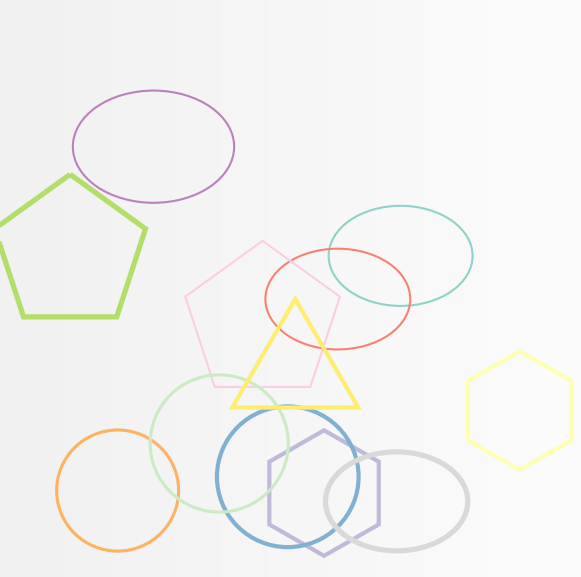[{"shape": "oval", "thickness": 1, "radius": 0.62, "center": [0.689, 0.556]}, {"shape": "hexagon", "thickness": 2, "radius": 0.51, "center": [0.894, 0.288]}, {"shape": "hexagon", "thickness": 2, "radius": 0.54, "center": [0.558, 0.145]}, {"shape": "oval", "thickness": 1, "radius": 0.62, "center": [0.581, 0.481]}, {"shape": "circle", "thickness": 2, "radius": 0.61, "center": [0.495, 0.174]}, {"shape": "circle", "thickness": 1.5, "radius": 0.52, "center": [0.202, 0.15]}, {"shape": "pentagon", "thickness": 2.5, "radius": 0.68, "center": [0.121, 0.561]}, {"shape": "pentagon", "thickness": 1, "radius": 0.7, "center": [0.452, 0.442]}, {"shape": "oval", "thickness": 2.5, "radius": 0.61, "center": [0.682, 0.131]}, {"shape": "oval", "thickness": 1, "radius": 0.69, "center": [0.264, 0.745]}, {"shape": "circle", "thickness": 1.5, "radius": 0.59, "center": [0.377, 0.231]}, {"shape": "triangle", "thickness": 2, "radius": 0.63, "center": [0.508, 0.356]}]